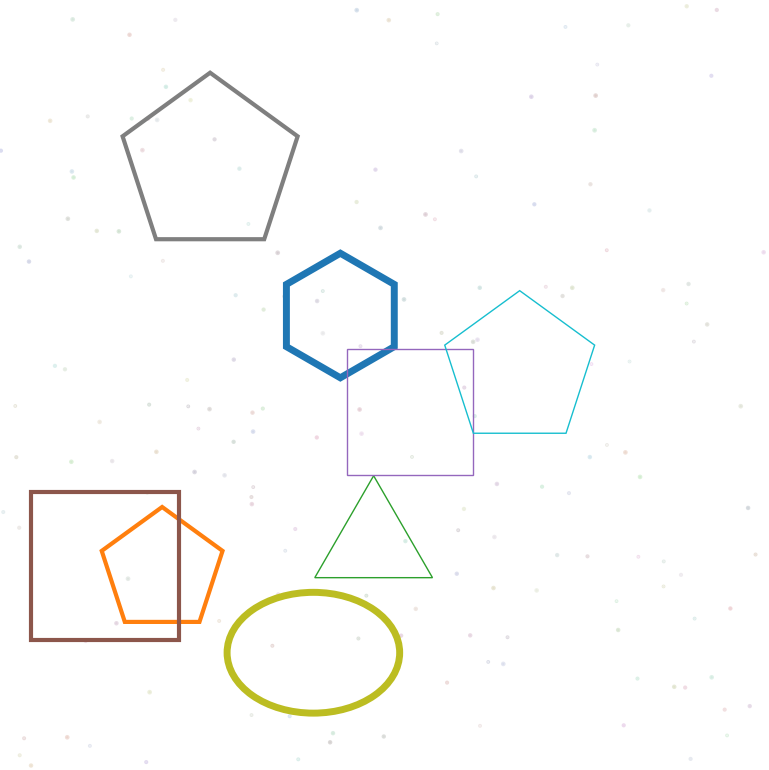[{"shape": "hexagon", "thickness": 2.5, "radius": 0.4, "center": [0.442, 0.59]}, {"shape": "pentagon", "thickness": 1.5, "radius": 0.41, "center": [0.211, 0.259]}, {"shape": "triangle", "thickness": 0.5, "radius": 0.44, "center": [0.485, 0.294]}, {"shape": "square", "thickness": 0.5, "radius": 0.41, "center": [0.532, 0.465]}, {"shape": "square", "thickness": 1.5, "radius": 0.48, "center": [0.136, 0.265]}, {"shape": "pentagon", "thickness": 1.5, "radius": 0.6, "center": [0.273, 0.786]}, {"shape": "oval", "thickness": 2.5, "radius": 0.56, "center": [0.407, 0.152]}, {"shape": "pentagon", "thickness": 0.5, "radius": 0.51, "center": [0.675, 0.52]}]